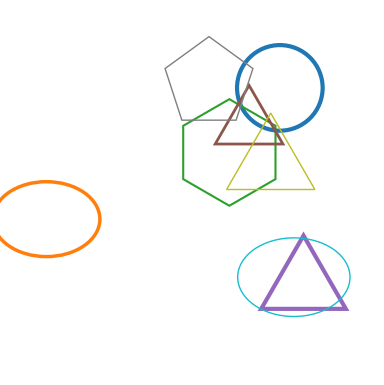[{"shape": "circle", "thickness": 3, "radius": 0.56, "center": [0.727, 0.772]}, {"shape": "oval", "thickness": 2.5, "radius": 0.7, "center": [0.12, 0.431]}, {"shape": "hexagon", "thickness": 1.5, "radius": 0.69, "center": [0.596, 0.604]}, {"shape": "triangle", "thickness": 3, "radius": 0.63, "center": [0.788, 0.261]}, {"shape": "triangle", "thickness": 2, "radius": 0.51, "center": [0.647, 0.677]}, {"shape": "pentagon", "thickness": 1, "radius": 0.6, "center": [0.543, 0.785]}, {"shape": "triangle", "thickness": 1, "radius": 0.66, "center": [0.703, 0.574]}, {"shape": "oval", "thickness": 1, "radius": 0.73, "center": [0.763, 0.28]}]